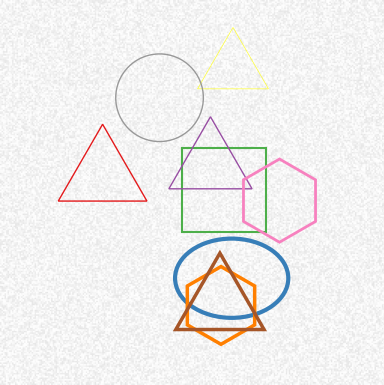[{"shape": "triangle", "thickness": 1, "radius": 0.66, "center": [0.267, 0.544]}, {"shape": "oval", "thickness": 3, "radius": 0.74, "center": [0.602, 0.277]}, {"shape": "square", "thickness": 1.5, "radius": 0.54, "center": [0.581, 0.507]}, {"shape": "triangle", "thickness": 1, "radius": 0.62, "center": [0.547, 0.572]}, {"shape": "hexagon", "thickness": 2.5, "radius": 0.5, "center": [0.574, 0.207]}, {"shape": "triangle", "thickness": 0.5, "radius": 0.53, "center": [0.605, 0.822]}, {"shape": "triangle", "thickness": 2.5, "radius": 0.66, "center": [0.571, 0.21]}, {"shape": "hexagon", "thickness": 2, "radius": 0.54, "center": [0.726, 0.479]}, {"shape": "circle", "thickness": 1, "radius": 0.57, "center": [0.414, 0.746]}]